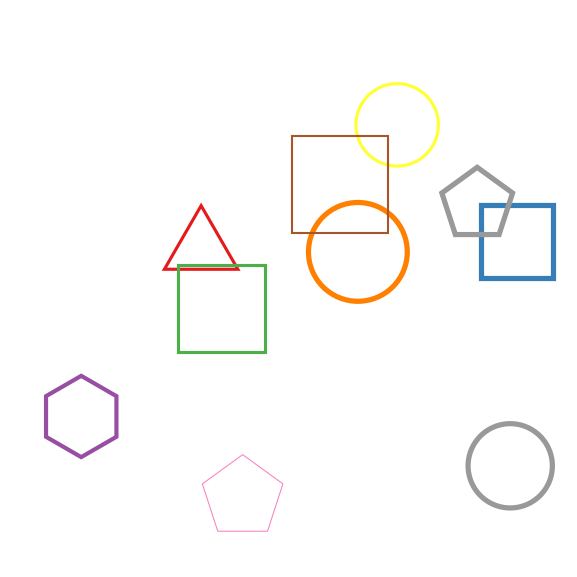[{"shape": "triangle", "thickness": 1.5, "radius": 0.37, "center": [0.348, 0.57]}, {"shape": "square", "thickness": 2.5, "radius": 0.31, "center": [0.895, 0.581]}, {"shape": "square", "thickness": 1.5, "radius": 0.38, "center": [0.384, 0.465]}, {"shape": "hexagon", "thickness": 2, "radius": 0.35, "center": [0.141, 0.278]}, {"shape": "circle", "thickness": 2.5, "radius": 0.43, "center": [0.62, 0.563]}, {"shape": "circle", "thickness": 1.5, "radius": 0.36, "center": [0.688, 0.783]}, {"shape": "square", "thickness": 1, "radius": 0.42, "center": [0.589, 0.68]}, {"shape": "pentagon", "thickness": 0.5, "radius": 0.37, "center": [0.42, 0.139]}, {"shape": "circle", "thickness": 2.5, "radius": 0.36, "center": [0.884, 0.193]}, {"shape": "pentagon", "thickness": 2.5, "radius": 0.32, "center": [0.826, 0.645]}]